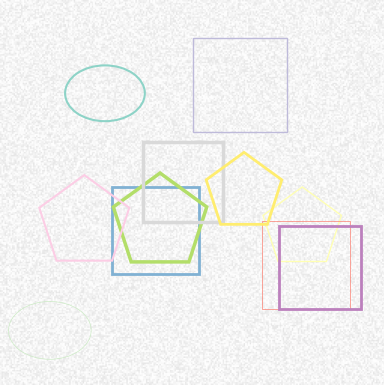[{"shape": "oval", "thickness": 1.5, "radius": 0.52, "center": [0.273, 0.758]}, {"shape": "pentagon", "thickness": 1, "radius": 0.53, "center": [0.785, 0.407]}, {"shape": "square", "thickness": 1, "radius": 0.61, "center": [0.623, 0.779]}, {"shape": "square", "thickness": 0.5, "radius": 0.57, "center": [0.795, 0.313]}, {"shape": "square", "thickness": 2, "radius": 0.57, "center": [0.403, 0.402]}, {"shape": "pentagon", "thickness": 2.5, "radius": 0.64, "center": [0.416, 0.423]}, {"shape": "pentagon", "thickness": 1.5, "radius": 0.61, "center": [0.219, 0.422]}, {"shape": "square", "thickness": 2.5, "radius": 0.52, "center": [0.475, 0.528]}, {"shape": "square", "thickness": 2, "radius": 0.53, "center": [0.831, 0.305]}, {"shape": "oval", "thickness": 0.5, "radius": 0.54, "center": [0.129, 0.142]}, {"shape": "pentagon", "thickness": 2, "radius": 0.52, "center": [0.634, 0.501]}]